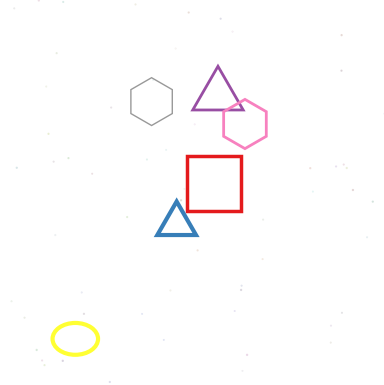[{"shape": "square", "thickness": 2.5, "radius": 0.36, "center": [0.556, 0.523]}, {"shape": "triangle", "thickness": 3, "radius": 0.29, "center": [0.459, 0.419]}, {"shape": "triangle", "thickness": 2, "radius": 0.38, "center": [0.566, 0.752]}, {"shape": "oval", "thickness": 3, "radius": 0.3, "center": [0.196, 0.12]}, {"shape": "hexagon", "thickness": 2, "radius": 0.32, "center": [0.636, 0.678]}, {"shape": "hexagon", "thickness": 1, "radius": 0.31, "center": [0.394, 0.736]}]